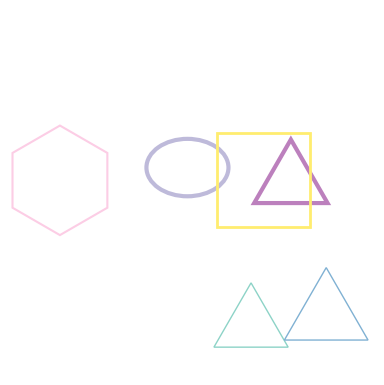[{"shape": "triangle", "thickness": 1, "radius": 0.56, "center": [0.652, 0.154]}, {"shape": "oval", "thickness": 3, "radius": 0.53, "center": [0.487, 0.565]}, {"shape": "triangle", "thickness": 1, "radius": 0.63, "center": [0.847, 0.179]}, {"shape": "hexagon", "thickness": 1.5, "radius": 0.71, "center": [0.156, 0.532]}, {"shape": "triangle", "thickness": 3, "radius": 0.55, "center": [0.755, 0.528]}, {"shape": "square", "thickness": 2, "radius": 0.61, "center": [0.684, 0.534]}]